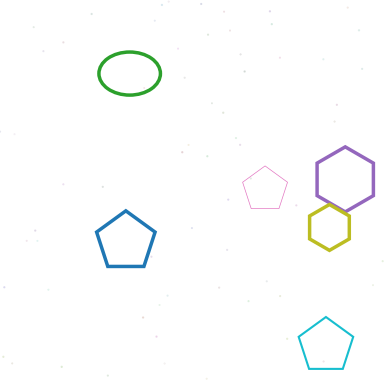[{"shape": "pentagon", "thickness": 2.5, "radius": 0.4, "center": [0.327, 0.373]}, {"shape": "oval", "thickness": 2.5, "radius": 0.4, "center": [0.337, 0.809]}, {"shape": "hexagon", "thickness": 2.5, "radius": 0.42, "center": [0.897, 0.534]}, {"shape": "pentagon", "thickness": 0.5, "radius": 0.31, "center": [0.689, 0.508]}, {"shape": "hexagon", "thickness": 2.5, "radius": 0.3, "center": [0.856, 0.409]}, {"shape": "pentagon", "thickness": 1.5, "radius": 0.37, "center": [0.847, 0.102]}]